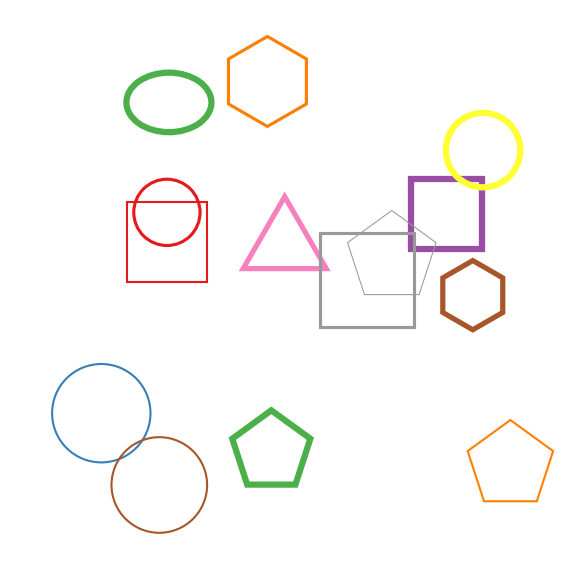[{"shape": "circle", "thickness": 1.5, "radius": 0.29, "center": [0.289, 0.631]}, {"shape": "square", "thickness": 1, "radius": 0.35, "center": [0.289, 0.58]}, {"shape": "circle", "thickness": 1, "radius": 0.43, "center": [0.175, 0.284]}, {"shape": "pentagon", "thickness": 3, "radius": 0.36, "center": [0.47, 0.218]}, {"shape": "oval", "thickness": 3, "radius": 0.37, "center": [0.292, 0.822]}, {"shape": "square", "thickness": 3, "radius": 0.31, "center": [0.773, 0.629]}, {"shape": "hexagon", "thickness": 1.5, "radius": 0.39, "center": [0.463, 0.858]}, {"shape": "pentagon", "thickness": 1, "radius": 0.39, "center": [0.884, 0.194]}, {"shape": "circle", "thickness": 3, "radius": 0.32, "center": [0.836, 0.739]}, {"shape": "circle", "thickness": 1, "radius": 0.41, "center": [0.276, 0.159]}, {"shape": "hexagon", "thickness": 2.5, "radius": 0.3, "center": [0.819, 0.488]}, {"shape": "triangle", "thickness": 2.5, "radius": 0.42, "center": [0.493, 0.576]}, {"shape": "pentagon", "thickness": 0.5, "radius": 0.4, "center": [0.678, 0.554]}, {"shape": "square", "thickness": 1.5, "radius": 0.41, "center": [0.635, 0.514]}]